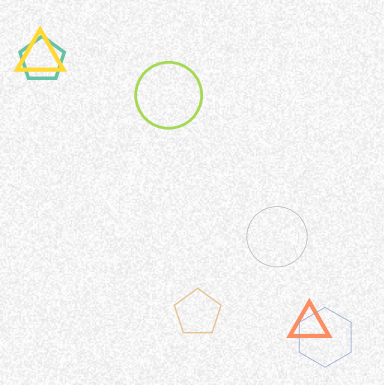[{"shape": "pentagon", "thickness": 2.5, "radius": 0.3, "center": [0.109, 0.846]}, {"shape": "triangle", "thickness": 3, "radius": 0.29, "center": [0.804, 0.157]}, {"shape": "hexagon", "thickness": 0.5, "radius": 0.39, "center": [0.845, 0.124]}, {"shape": "circle", "thickness": 2, "radius": 0.43, "center": [0.438, 0.753]}, {"shape": "triangle", "thickness": 3, "radius": 0.35, "center": [0.104, 0.854]}, {"shape": "pentagon", "thickness": 1, "radius": 0.32, "center": [0.513, 0.187]}, {"shape": "circle", "thickness": 0.5, "radius": 0.39, "center": [0.719, 0.385]}]